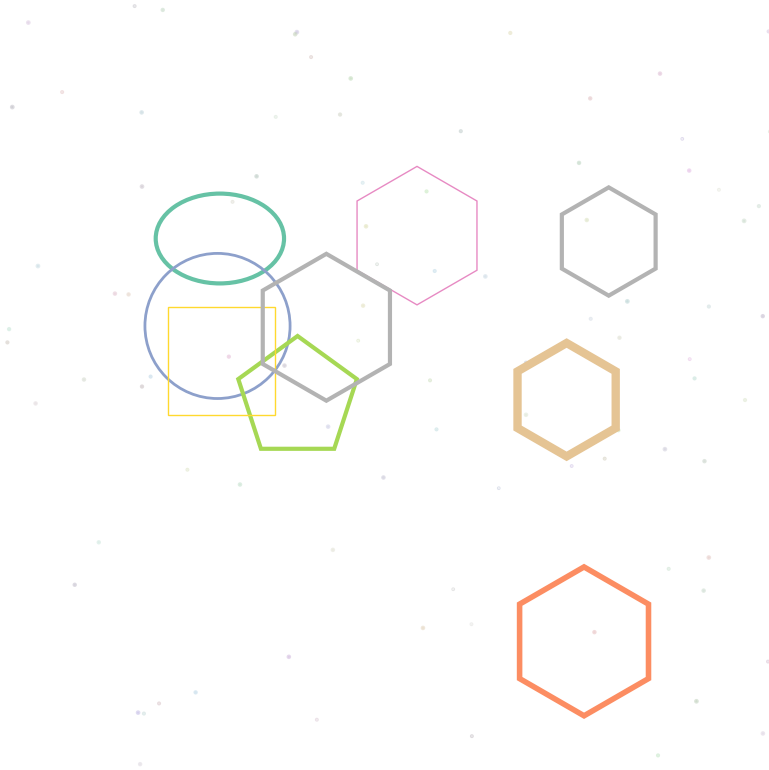[{"shape": "oval", "thickness": 1.5, "radius": 0.42, "center": [0.286, 0.69]}, {"shape": "hexagon", "thickness": 2, "radius": 0.48, "center": [0.759, 0.167]}, {"shape": "circle", "thickness": 1, "radius": 0.47, "center": [0.282, 0.577]}, {"shape": "hexagon", "thickness": 0.5, "radius": 0.45, "center": [0.542, 0.694]}, {"shape": "pentagon", "thickness": 1.5, "radius": 0.4, "center": [0.386, 0.483]}, {"shape": "square", "thickness": 0.5, "radius": 0.35, "center": [0.288, 0.531]}, {"shape": "hexagon", "thickness": 3, "radius": 0.37, "center": [0.736, 0.481]}, {"shape": "hexagon", "thickness": 1.5, "radius": 0.48, "center": [0.424, 0.575]}, {"shape": "hexagon", "thickness": 1.5, "radius": 0.35, "center": [0.791, 0.686]}]